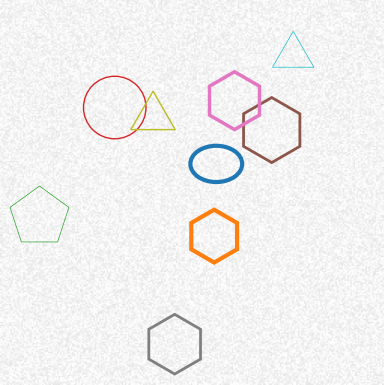[{"shape": "oval", "thickness": 3, "radius": 0.34, "center": [0.562, 0.574]}, {"shape": "hexagon", "thickness": 3, "radius": 0.34, "center": [0.556, 0.387]}, {"shape": "pentagon", "thickness": 0.5, "radius": 0.4, "center": [0.103, 0.437]}, {"shape": "circle", "thickness": 1, "radius": 0.41, "center": [0.298, 0.721]}, {"shape": "hexagon", "thickness": 2, "radius": 0.42, "center": [0.706, 0.662]}, {"shape": "hexagon", "thickness": 2.5, "radius": 0.37, "center": [0.609, 0.739]}, {"shape": "hexagon", "thickness": 2, "radius": 0.39, "center": [0.454, 0.106]}, {"shape": "triangle", "thickness": 1, "radius": 0.33, "center": [0.397, 0.697]}, {"shape": "triangle", "thickness": 0.5, "radius": 0.31, "center": [0.762, 0.856]}]